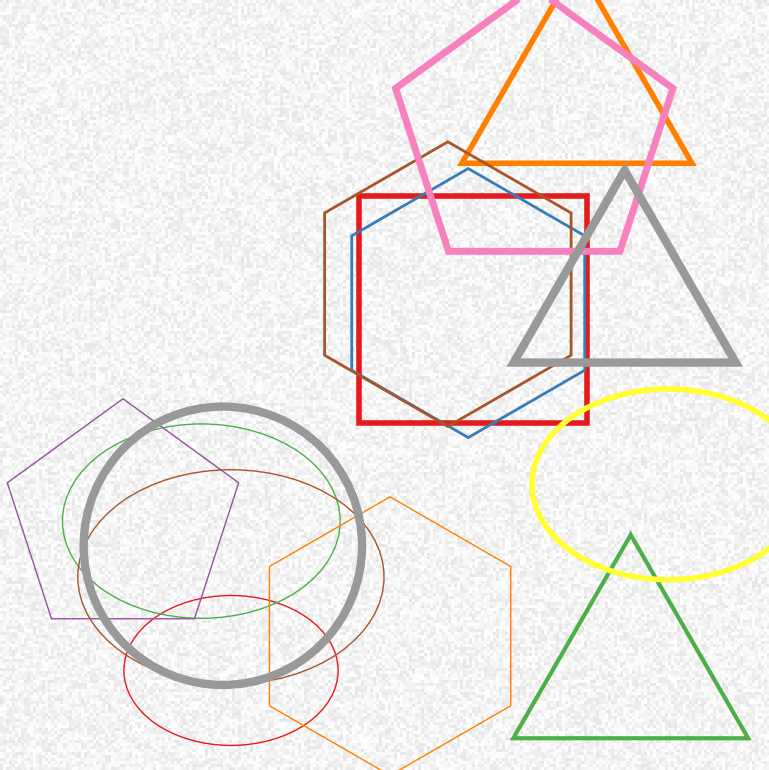[{"shape": "oval", "thickness": 0.5, "radius": 0.7, "center": [0.3, 0.129]}, {"shape": "square", "thickness": 2, "radius": 0.74, "center": [0.615, 0.598]}, {"shape": "hexagon", "thickness": 1, "radius": 0.87, "center": [0.608, 0.606]}, {"shape": "oval", "thickness": 0.5, "radius": 0.9, "center": [0.261, 0.323]}, {"shape": "triangle", "thickness": 1.5, "radius": 0.88, "center": [0.819, 0.129]}, {"shape": "pentagon", "thickness": 0.5, "radius": 0.79, "center": [0.16, 0.324]}, {"shape": "triangle", "thickness": 2, "radius": 0.86, "center": [0.749, 0.874]}, {"shape": "hexagon", "thickness": 0.5, "radius": 0.9, "center": [0.507, 0.174]}, {"shape": "oval", "thickness": 2, "radius": 0.88, "center": [0.868, 0.371]}, {"shape": "oval", "thickness": 0.5, "radius": 0.99, "center": [0.3, 0.251]}, {"shape": "hexagon", "thickness": 1, "radius": 0.92, "center": [0.582, 0.631]}, {"shape": "pentagon", "thickness": 2.5, "radius": 0.95, "center": [0.694, 0.827]}, {"shape": "circle", "thickness": 3, "radius": 0.9, "center": [0.289, 0.291]}, {"shape": "triangle", "thickness": 3, "radius": 0.83, "center": [0.811, 0.612]}]